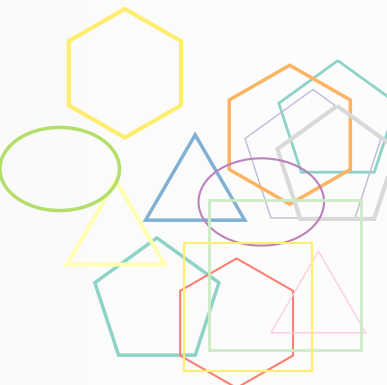[{"shape": "pentagon", "thickness": 2, "radius": 0.8, "center": [0.872, 0.682]}, {"shape": "pentagon", "thickness": 2.5, "radius": 0.84, "center": [0.405, 0.214]}, {"shape": "triangle", "thickness": 3, "radius": 0.73, "center": [0.299, 0.386]}, {"shape": "pentagon", "thickness": 1, "radius": 0.92, "center": [0.808, 0.583]}, {"shape": "hexagon", "thickness": 1.5, "radius": 0.84, "center": [0.611, 0.161]}, {"shape": "triangle", "thickness": 2.5, "radius": 0.74, "center": [0.504, 0.502]}, {"shape": "hexagon", "thickness": 2.5, "radius": 0.9, "center": [0.748, 0.65]}, {"shape": "oval", "thickness": 2.5, "radius": 0.77, "center": [0.154, 0.561]}, {"shape": "triangle", "thickness": 1, "radius": 0.71, "center": [0.822, 0.206]}, {"shape": "pentagon", "thickness": 3, "radius": 0.81, "center": [0.87, 0.563]}, {"shape": "oval", "thickness": 1.5, "radius": 0.81, "center": [0.674, 0.475]}, {"shape": "square", "thickness": 2, "radius": 0.98, "center": [0.735, 0.286]}, {"shape": "hexagon", "thickness": 3, "radius": 0.84, "center": [0.322, 0.81]}, {"shape": "square", "thickness": 1.5, "radius": 0.83, "center": [0.64, 0.202]}]